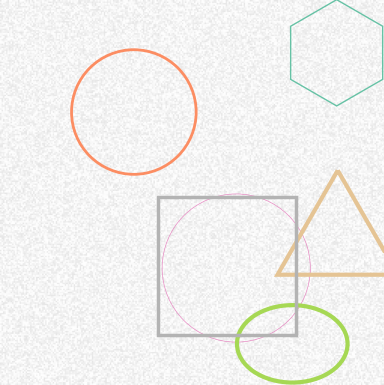[{"shape": "hexagon", "thickness": 1, "radius": 0.69, "center": [0.874, 0.863]}, {"shape": "circle", "thickness": 2, "radius": 0.81, "center": [0.348, 0.709]}, {"shape": "circle", "thickness": 0.5, "radius": 0.96, "center": [0.614, 0.304]}, {"shape": "oval", "thickness": 3, "radius": 0.72, "center": [0.759, 0.107]}, {"shape": "triangle", "thickness": 3, "radius": 0.9, "center": [0.877, 0.377]}, {"shape": "square", "thickness": 2.5, "radius": 0.9, "center": [0.59, 0.309]}]